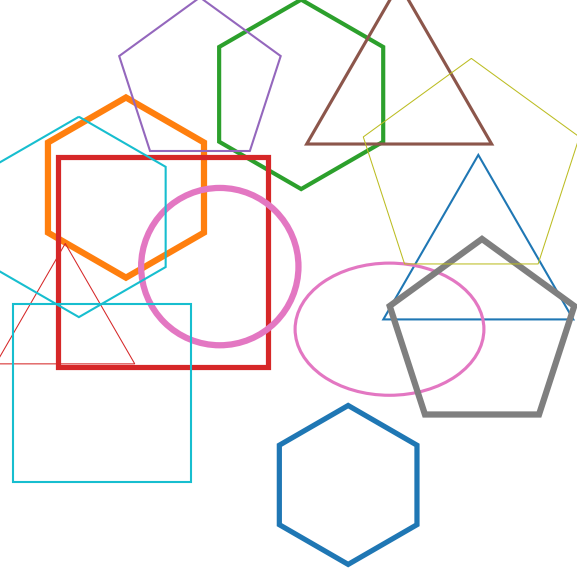[{"shape": "hexagon", "thickness": 2.5, "radius": 0.69, "center": [0.603, 0.159]}, {"shape": "triangle", "thickness": 1, "radius": 0.95, "center": [0.828, 0.541]}, {"shape": "hexagon", "thickness": 3, "radius": 0.78, "center": [0.218, 0.674]}, {"shape": "hexagon", "thickness": 2, "radius": 0.82, "center": [0.522, 0.836]}, {"shape": "triangle", "thickness": 0.5, "radius": 0.69, "center": [0.113, 0.439]}, {"shape": "square", "thickness": 2.5, "radius": 0.91, "center": [0.282, 0.546]}, {"shape": "pentagon", "thickness": 1, "radius": 0.74, "center": [0.346, 0.857]}, {"shape": "triangle", "thickness": 1.5, "radius": 0.92, "center": [0.691, 0.842]}, {"shape": "circle", "thickness": 3, "radius": 0.68, "center": [0.381, 0.537]}, {"shape": "oval", "thickness": 1.5, "radius": 0.82, "center": [0.674, 0.429]}, {"shape": "pentagon", "thickness": 3, "radius": 0.84, "center": [0.835, 0.417]}, {"shape": "pentagon", "thickness": 0.5, "radius": 0.98, "center": [0.816, 0.701]}, {"shape": "hexagon", "thickness": 1, "radius": 0.87, "center": [0.137, 0.623]}, {"shape": "square", "thickness": 1, "radius": 0.77, "center": [0.177, 0.319]}]